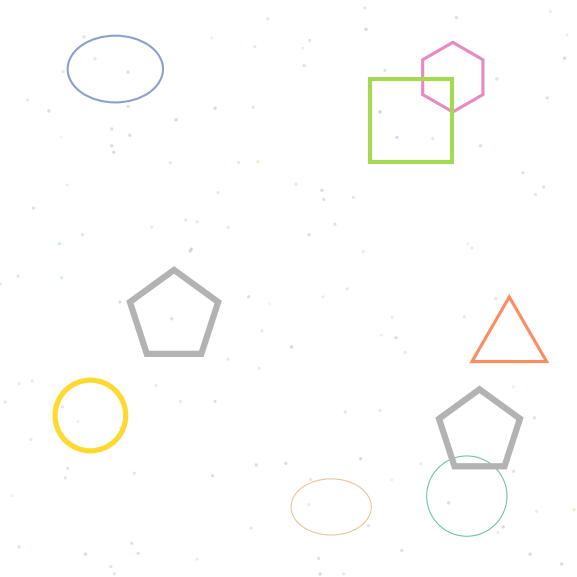[{"shape": "circle", "thickness": 0.5, "radius": 0.35, "center": [0.808, 0.14]}, {"shape": "triangle", "thickness": 1.5, "radius": 0.37, "center": [0.882, 0.41]}, {"shape": "oval", "thickness": 1, "radius": 0.41, "center": [0.2, 0.88]}, {"shape": "hexagon", "thickness": 1.5, "radius": 0.3, "center": [0.784, 0.866]}, {"shape": "square", "thickness": 2, "radius": 0.36, "center": [0.712, 0.79]}, {"shape": "circle", "thickness": 2.5, "radius": 0.31, "center": [0.156, 0.28]}, {"shape": "oval", "thickness": 0.5, "radius": 0.35, "center": [0.573, 0.121]}, {"shape": "pentagon", "thickness": 3, "radius": 0.37, "center": [0.83, 0.251]}, {"shape": "pentagon", "thickness": 3, "radius": 0.4, "center": [0.301, 0.451]}]